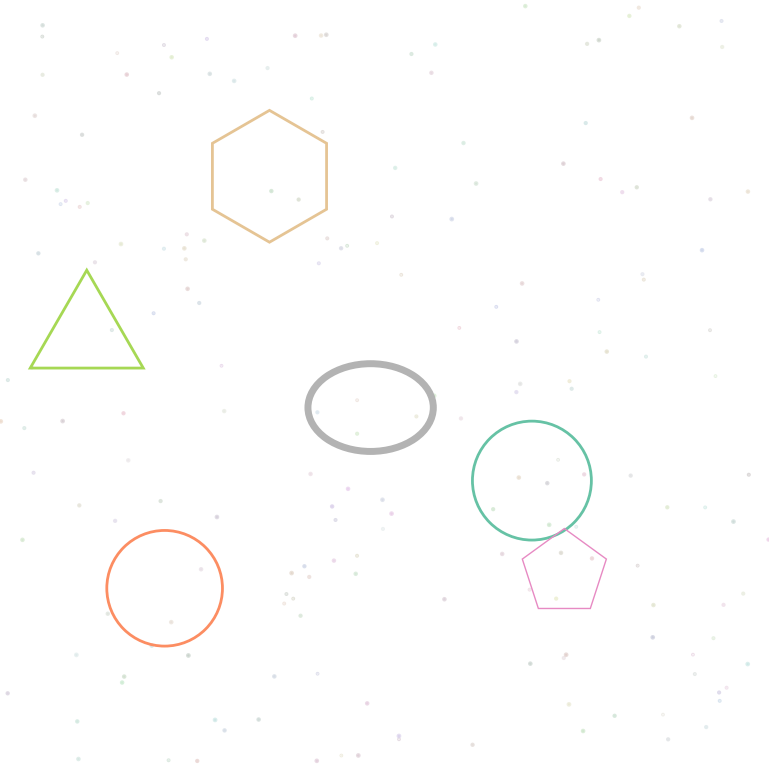[{"shape": "circle", "thickness": 1, "radius": 0.39, "center": [0.691, 0.376]}, {"shape": "circle", "thickness": 1, "radius": 0.38, "center": [0.214, 0.236]}, {"shape": "pentagon", "thickness": 0.5, "radius": 0.29, "center": [0.733, 0.256]}, {"shape": "triangle", "thickness": 1, "radius": 0.42, "center": [0.113, 0.564]}, {"shape": "hexagon", "thickness": 1, "radius": 0.43, "center": [0.35, 0.771]}, {"shape": "oval", "thickness": 2.5, "radius": 0.41, "center": [0.481, 0.471]}]